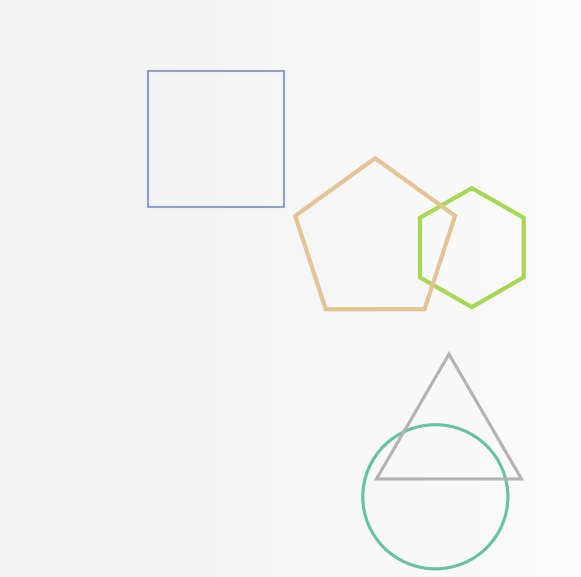[{"shape": "circle", "thickness": 1.5, "radius": 0.62, "center": [0.749, 0.139]}, {"shape": "square", "thickness": 1, "radius": 0.59, "center": [0.371, 0.758]}, {"shape": "hexagon", "thickness": 2, "radius": 0.52, "center": [0.812, 0.57]}, {"shape": "pentagon", "thickness": 2, "radius": 0.72, "center": [0.645, 0.581]}, {"shape": "triangle", "thickness": 1.5, "radius": 0.72, "center": [0.772, 0.242]}]